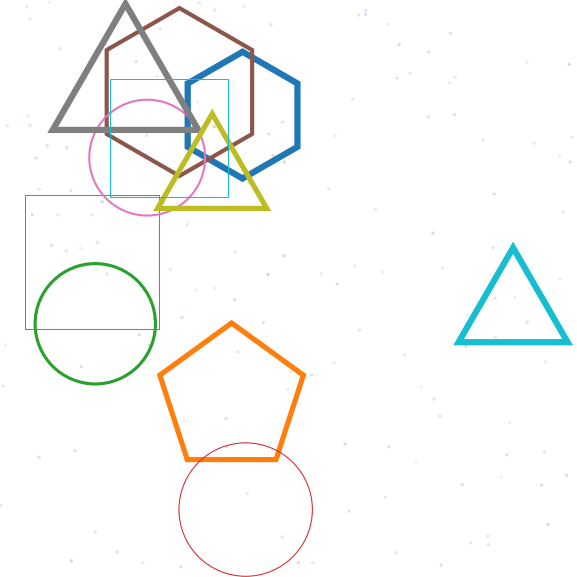[{"shape": "hexagon", "thickness": 3, "radius": 0.55, "center": [0.42, 0.8]}, {"shape": "pentagon", "thickness": 2.5, "radius": 0.65, "center": [0.401, 0.309]}, {"shape": "circle", "thickness": 1.5, "radius": 0.52, "center": [0.165, 0.438]}, {"shape": "circle", "thickness": 0.5, "radius": 0.58, "center": [0.425, 0.117]}, {"shape": "square", "thickness": 0.5, "radius": 0.58, "center": [0.159, 0.545]}, {"shape": "hexagon", "thickness": 2, "radius": 0.73, "center": [0.311, 0.84]}, {"shape": "circle", "thickness": 1, "radius": 0.5, "center": [0.255, 0.726]}, {"shape": "triangle", "thickness": 3, "radius": 0.73, "center": [0.217, 0.847]}, {"shape": "triangle", "thickness": 2.5, "radius": 0.55, "center": [0.367, 0.693]}, {"shape": "triangle", "thickness": 3, "radius": 0.55, "center": [0.888, 0.461]}, {"shape": "square", "thickness": 0.5, "radius": 0.51, "center": [0.293, 0.76]}]